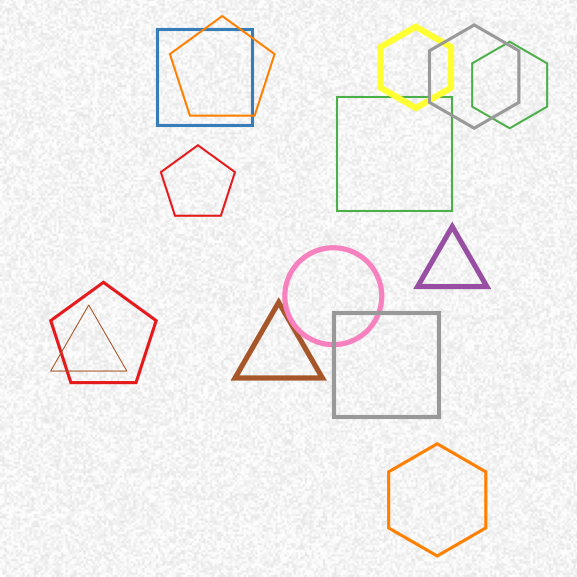[{"shape": "pentagon", "thickness": 1.5, "radius": 0.48, "center": [0.179, 0.414]}, {"shape": "pentagon", "thickness": 1, "radius": 0.34, "center": [0.343, 0.68]}, {"shape": "square", "thickness": 1.5, "radius": 0.41, "center": [0.354, 0.866]}, {"shape": "square", "thickness": 1, "radius": 0.49, "center": [0.683, 0.733]}, {"shape": "hexagon", "thickness": 1, "radius": 0.37, "center": [0.883, 0.852]}, {"shape": "triangle", "thickness": 2.5, "radius": 0.35, "center": [0.783, 0.538]}, {"shape": "pentagon", "thickness": 1, "radius": 0.48, "center": [0.385, 0.876]}, {"shape": "hexagon", "thickness": 1.5, "radius": 0.49, "center": [0.757, 0.134]}, {"shape": "hexagon", "thickness": 3, "radius": 0.35, "center": [0.72, 0.882]}, {"shape": "triangle", "thickness": 0.5, "radius": 0.38, "center": [0.154, 0.395]}, {"shape": "triangle", "thickness": 2.5, "radius": 0.44, "center": [0.483, 0.388]}, {"shape": "circle", "thickness": 2.5, "radius": 0.42, "center": [0.577, 0.486]}, {"shape": "hexagon", "thickness": 1.5, "radius": 0.45, "center": [0.821, 0.867]}, {"shape": "square", "thickness": 2, "radius": 0.45, "center": [0.669, 0.367]}]